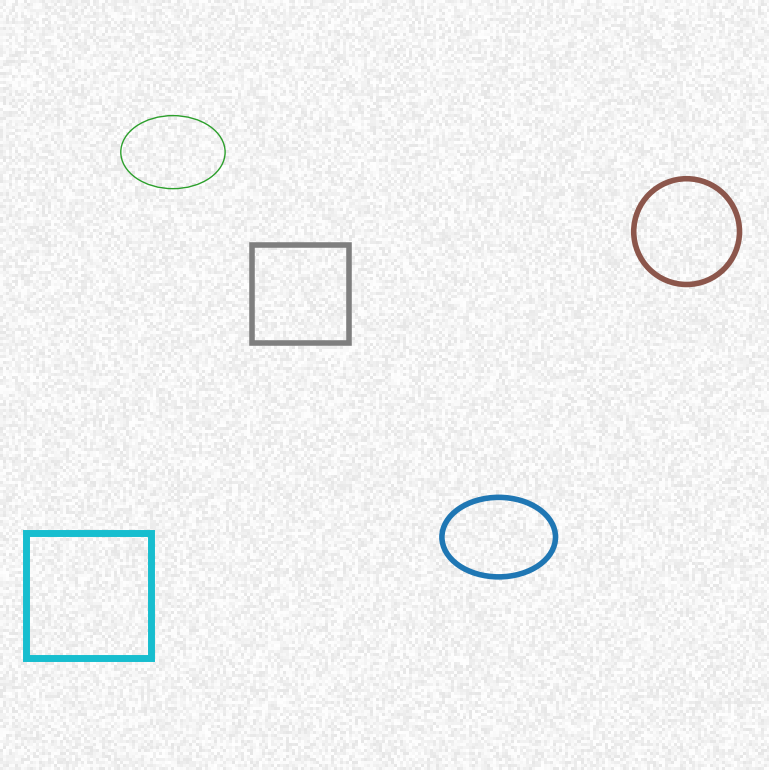[{"shape": "oval", "thickness": 2, "radius": 0.37, "center": [0.648, 0.302]}, {"shape": "oval", "thickness": 0.5, "radius": 0.34, "center": [0.225, 0.802]}, {"shape": "circle", "thickness": 2, "radius": 0.34, "center": [0.892, 0.699]}, {"shape": "square", "thickness": 2, "radius": 0.32, "center": [0.39, 0.618]}, {"shape": "square", "thickness": 2.5, "radius": 0.41, "center": [0.115, 0.227]}]